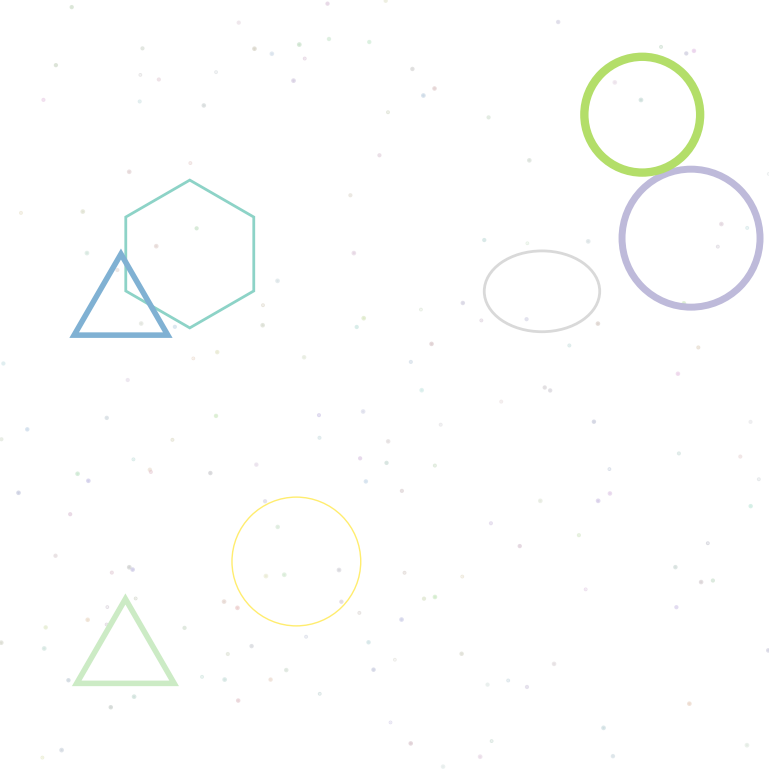[{"shape": "hexagon", "thickness": 1, "radius": 0.48, "center": [0.246, 0.67]}, {"shape": "circle", "thickness": 2.5, "radius": 0.45, "center": [0.897, 0.691]}, {"shape": "triangle", "thickness": 2, "radius": 0.35, "center": [0.157, 0.6]}, {"shape": "circle", "thickness": 3, "radius": 0.38, "center": [0.834, 0.851]}, {"shape": "oval", "thickness": 1, "radius": 0.37, "center": [0.704, 0.622]}, {"shape": "triangle", "thickness": 2, "radius": 0.37, "center": [0.163, 0.149]}, {"shape": "circle", "thickness": 0.5, "radius": 0.42, "center": [0.385, 0.271]}]